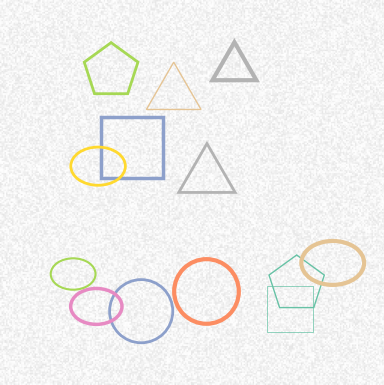[{"shape": "pentagon", "thickness": 1, "radius": 0.38, "center": [0.771, 0.262]}, {"shape": "square", "thickness": 0.5, "radius": 0.3, "center": [0.753, 0.197]}, {"shape": "circle", "thickness": 3, "radius": 0.42, "center": [0.536, 0.243]}, {"shape": "square", "thickness": 2.5, "radius": 0.4, "center": [0.343, 0.616]}, {"shape": "circle", "thickness": 2, "radius": 0.41, "center": [0.367, 0.192]}, {"shape": "oval", "thickness": 2.5, "radius": 0.33, "center": [0.25, 0.204]}, {"shape": "pentagon", "thickness": 2, "radius": 0.37, "center": [0.289, 0.816]}, {"shape": "oval", "thickness": 1.5, "radius": 0.29, "center": [0.19, 0.288]}, {"shape": "oval", "thickness": 2, "radius": 0.35, "center": [0.255, 0.568]}, {"shape": "oval", "thickness": 3, "radius": 0.41, "center": [0.864, 0.317]}, {"shape": "triangle", "thickness": 1, "radius": 0.41, "center": [0.451, 0.757]}, {"shape": "triangle", "thickness": 3, "radius": 0.33, "center": [0.609, 0.825]}, {"shape": "triangle", "thickness": 2, "radius": 0.42, "center": [0.538, 0.542]}]